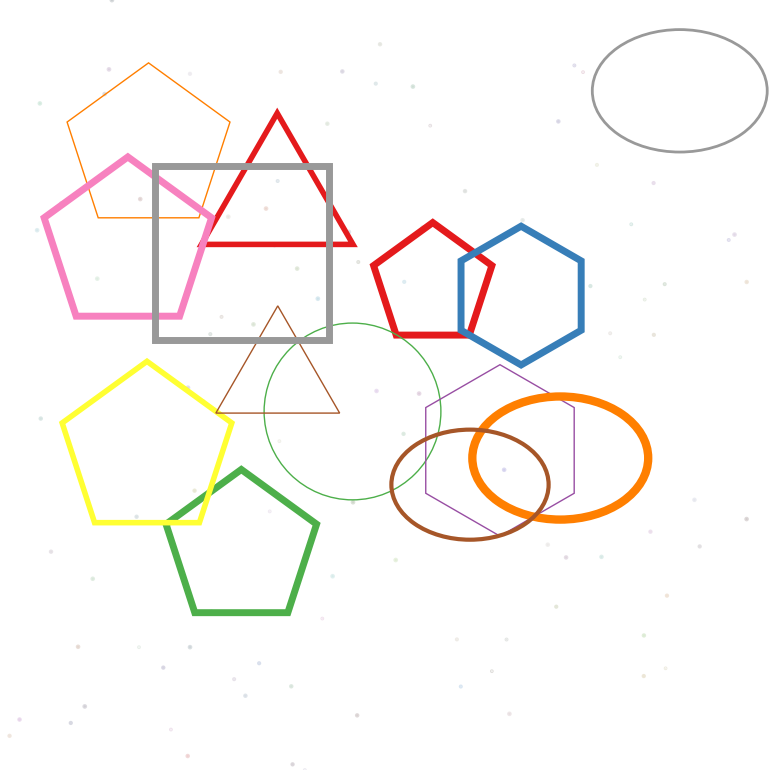[{"shape": "pentagon", "thickness": 2.5, "radius": 0.4, "center": [0.562, 0.63]}, {"shape": "triangle", "thickness": 2, "radius": 0.57, "center": [0.36, 0.739]}, {"shape": "hexagon", "thickness": 2.5, "radius": 0.45, "center": [0.677, 0.616]}, {"shape": "circle", "thickness": 0.5, "radius": 0.57, "center": [0.458, 0.466]}, {"shape": "pentagon", "thickness": 2.5, "radius": 0.51, "center": [0.313, 0.287]}, {"shape": "hexagon", "thickness": 0.5, "radius": 0.56, "center": [0.649, 0.415]}, {"shape": "pentagon", "thickness": 0.5, "radius": 0.56, "center": [0.193, 0.807]}, {"shape": "oval", "thickness": 3, "radius": 0.57, "center": [0.728, 0.405]}, {"shape": "pentagon", "thickness": 2, "radius": 0.58, "center": [0.191, 0.415]}, {"shape": "oval", "thickness": 1.5, "radius": 0.51, "center": [0.61, 0.371]}, {"shape": "triangle", "thickness": 0.5, "radius": 0.46, "center": [0.361, 0.51]}, {"shape": "pentagon", "thickness": 2.5, "radius": 0.57, "center": [0.166, 0.682]}, {"shape": "oval", "thickness": 1, "radius": 0.57, "center": [0.883, 0.882]}, {"shape": "square", "thickness": 2.5, "radius": 0.56, "center": [0.314, 0.672]}]